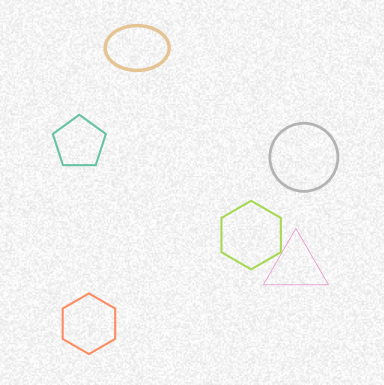[{"shape": "pentagon", "thickness": 1.5, "radius": 0.36, "center": [0.206, 0.63]}, {"shape": "hexagon", "thickness": 1.5, "radius": 0.39, "center": [0.231, 0.159]}, {"shape": "triangle", "thickness": 0.5, "radius": 0.49, "center": [0.769, 0.309]}, {"shape": "hexagon", "thickness": 1.5, "radius": 0.45, "center": [0.652, 0.389]}, {"shape": "oval", "thickness": 2.5, "radius": 0.42, "center": [0.356, 0.875]}, {"shape": "circle", "thickness": 2, "radius": 0.44, "center": [0.789, 0.591]}]